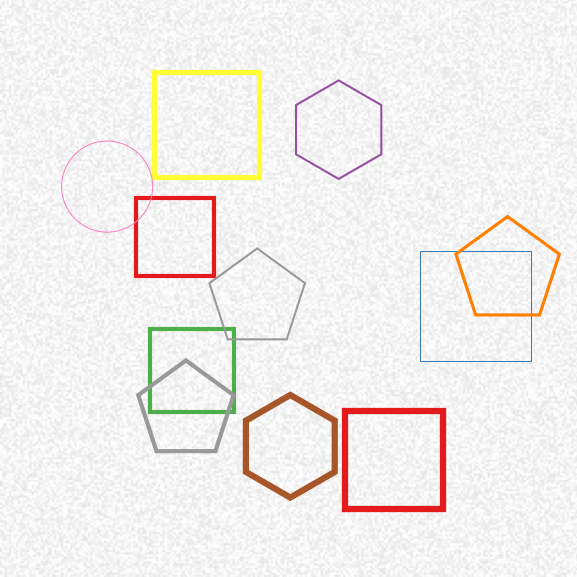[{"shape": "square", "thickness": 2, "radius": 0.34, "center": [0.302, 0.589]}, {"shape": "square", "thickness": 3, "radius": 0.43, "center": [0.682, 0.203]}, {"shape": "square", "thickness": 0.5, "radius": 0.48, "center": [0.824, 0.469]}, {"shape": "square", "thickness": 2, "radius": 0.36, "center": [0.332, 0.358]}, {"shape": "hexagon", "thickness": 1, "radius": 0.43, "center": [0.586, 0.775]}, {"shape": "pentagon", "thickness": 1.5, "radius": 0.47, "center": [0.879, 0.53]}, {"shape": "square", "thickness": 2.5, "radius": 0.46, "center": [0.358, 0.783]}, {"shape": "hexagon", "thickness": 3, "radius": 0.44, "center": [0.503, 0.226]}, {"shape": "circle", "thickness": 0.5, "radius": 0.39, "center": [0.186, 0.676]}, {"shape": "pentagon", "thickness": 2, "radius": 0.43, "center": [0.322, 0.288]}, {"shape": "pentagon", "thickness": 1, "radius": 0.43, "center": [0.445, 0.482]}]